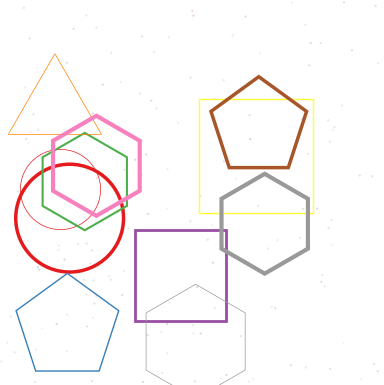[{"shape": "circle", "thickness": 2.5, "radius": 0.7, "center": [0.181, 0.433]}, {"shape": "circle", "thickness": 0.5, "radius": 0.52, "center": [0.157, 0.508]}, {"shape": "pentagon", "thickness": 1, "radius": 0.7, "center": [0.175, 0.15]}, {"shape": "hexagon", "thickness": 1.5, "radius": 0.63, "center": [0.22, 0.528]}, {"shape": "square", "thickness": 2, "radius": 0.59, "center": [0.468, 0.283]}, {"shape": "triangle", "thickness": 0.5, "radius": 0.7, "center": [0.143, 0.721]}, {"shape": "square", "thickness": 1, "radius": 0.74, "center": [0.664, 0.595]}, {"shape": "pentagon", "thickness": 2.5, "radius": 0.65, "center": [0.672, 0.67]}, {"shape": "hexagon", "thickness": 3, "radius": 0.65, "center": [0.25, 0.569]}, {"shape": "hexagon", "thickness": 0.5, "radius": 0.74, "center": [0.508, 0.113]}, {"shape": "hexagon", "thickness": 3, "radius": 0.65, "center": [0.688, 0.419]}]